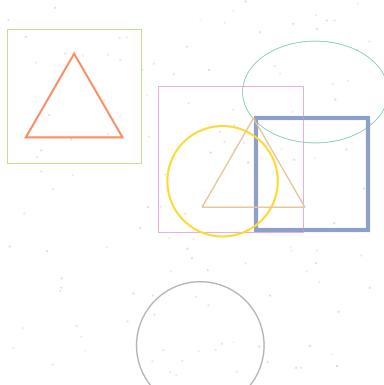[{"shape": "oval", "thickness": 0.5, "radius": 0.94, "center": [0.819, 0.761]}, {"shape": "triangle", "thickness": 1.5, "radius": 0.72, "center": [0.193, 0.716]}, {"shape": "square", "thickness": 3, "radius": 0.72, "center": [0.81, 0.549]}, {"shape": "square", "thickness": 0.5, "radius": 0.94, "center": [0.599, 0.588]}, {"shape": "square", "thickness": 0.5, "radius": 0.87, "center": [0.193, 0.751]}, {"shape": "circle", "thickness": 1.5, "radius": 0.72, "center": [0.578, 0.529]}, {"shape": "triangle", "thickness": 1, "radius": 0.77, "center": [0.658, 0.539]}, {"shape": "circle", "thickness": 1, "radius": 0.83, "center": [0.52, 0.103]}]